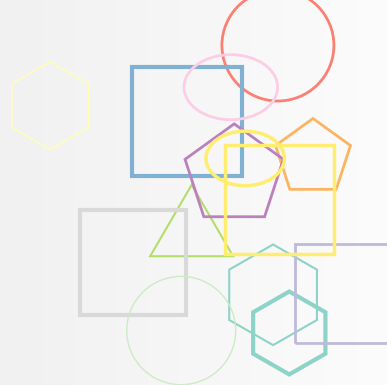[{"shape": "hexagon", "thickness": 3, "radius": 0.54, "center": [0.747, 0.135]}, {"shape": "hexagon", "thickness": 1.5, "radius": 0.65, "center": [0.705, 0.234]}, {"shape": "hexagon", "thickness": 1, "radius": 0.57, "center": [0.129, 0.725]}, {"shape": "square", "thickness": 2, "radius": 0.64, "center": [0.889, 0.239]}, {"shape": "circle", "thickness": 2, "radius": 0.72, "center": [0.717, 0.882]}, {"shape": "square", "thickness": 3, "radius": 0.71, "center": [0.482, 0.684]}, {"shape": "pentagon", "thickness": 2, "radius": 0.51, "center": [0.808, 0.591]}, {"shape": "triangle", "thickness": 1.5, "radius": 0.62, "center": [0.495, 0.396]}, {"shape": "oval", "thickness": 2, "radius": 0.6, "center": [0.596, 0.774]}, {"shape": "square", "thickness": 3, "radius": 0.68, "center": [0.344, 0.318]}, {"shape": "pentagon", "thickness": 2, "radius": 0.67, "center": [0.604, 0.545]}, {"shape": "circle", "thickness": 1, "radius": 0.7, "center": [0.468, 0.141]}, {"shape": "oval", "thickness": 2.5, "radius": 0.51, "center": [0.633, 0.588]}, {"shape": "square", "thickness": 2.5, "radius": 0.7, "center": [0.722, 0.482]}]